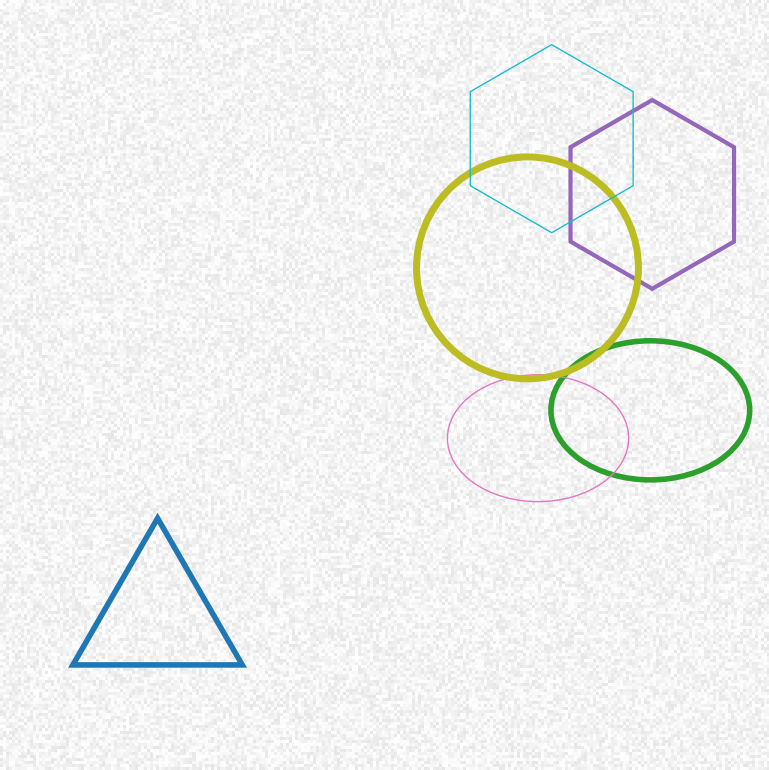[{"shape": "triangle", "thickness": 2, "radius": 0.64, "center": [0.205, 0.2]}, {"shape": "oval", "thickness": 2, "radius": 0.65, "center": [0.845, 0.467]}, {"shape": "hexagon", "thickness": 1.5, "radius": 0.61, "center": [0.847, 0.748]}, {"shape": "oval", "thickness": 0.5, "radius": 0.59, "center": [0.699, 0.431]}, {"shape": "circle", "thickness": 2.5, "radius": 0.72, "center": [0.685, 0.652]}, {"shape": "hexagon", "thickness": 0.5, "radius": 0.61, "center": [0.716, 0.82]}]